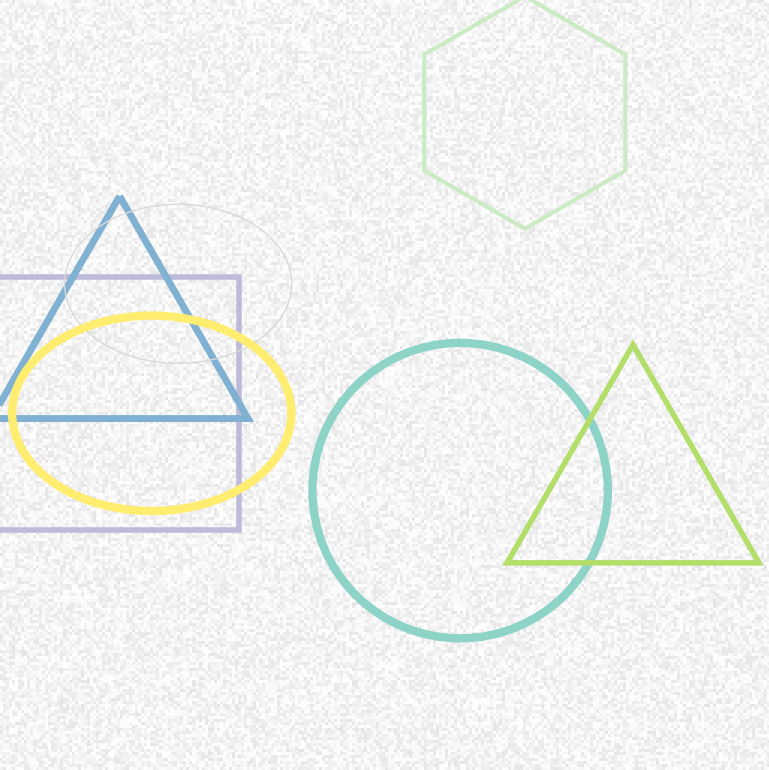[{"shape": "circle", "thickness": 3, "radius": 0.96, "center": [0.598, 0.363]}, {"shape": "square", "thickness": 2, "radius": 0.82, "center": [0.145, 0.476]}, {"shape": "triangle", "thickness": 2.5, "radius": 0.96, "center": [0.155, 0.553]}, {"shape": "triangle", "thickness": 2, "radius": 0.94, "center": [0.822, 0.363]}, {"shape": "oval", "thickness": 0.5, "radius": 0.74, "center": [0.231, 0.631]}, {"shape": "hexagon", "thickness": 1.5, "radius": 0.75, "center": [0.682, 0.854]}, {"shape": "oval", "thickness": 3, "radius": 0.91, "center": [0.197, 0.463]}]